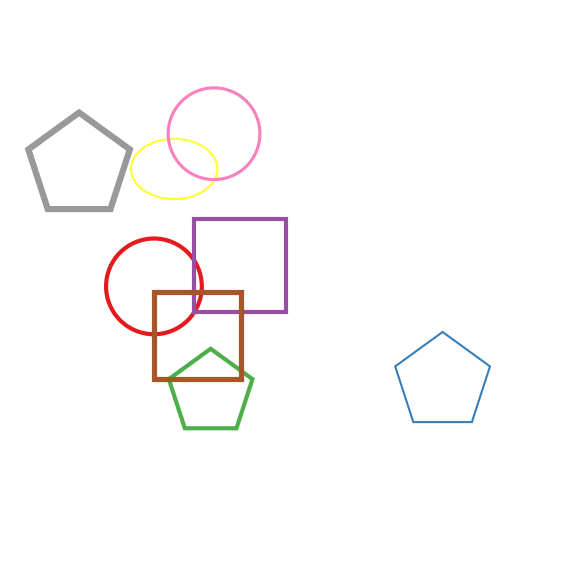[{"shape": "circle", "thickness": 2, "radius": 0.41, "center": [0.267, 0.503]}, {"shape": "pentagon", "thickness": 1, "radius": 0.43, "center": [0.766, 0.338]}, {"shape": "pentagon", "thickness": 2, "radius": 0.38, "center": [0.365, 0.319]}, {"shape": "square", "thickness": 2, "radius": 0.4, "center": [0.415, 0.539]}, {"shape": "oval", "thickness": 1, "radius": 0.37, "center": [0.302, 0.707]}, {"shape": "square", "thickness": 2.5, "radius": 0.38, "center": [0.342, 0.417]}, {"shape": "circle", "thickness": 1.5, "radius": 0.4, "center": [0.371, 0.768]}, {"shape": "pentagon", "thickness": 3, "radius": 0.46, "center": [0.137, 0.712]}]